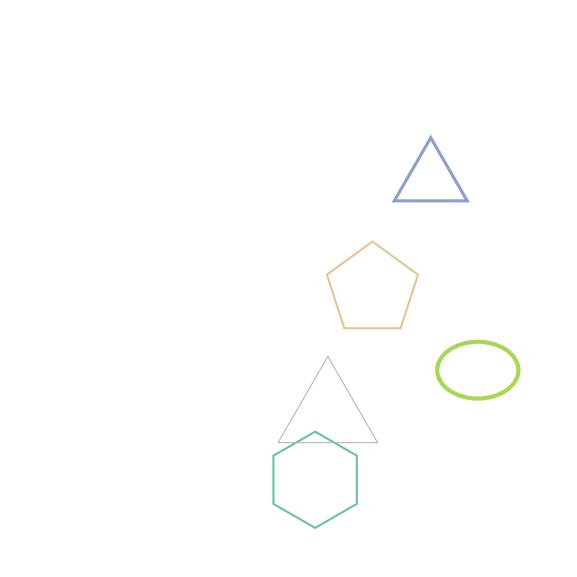[{"shape": "hexagon", "thickness": 1, "radius": 0.42, "center": [0.546, 0.168]}, {"shape": "triangle", "thickness": 1.5, "radius": 0.36, "center": [0.746, 0.688]}, {"shape": "oval", "thickness": 2, "radius": 0.35, "center": [0.827, 0.358]}, {"shape": "pentagon", "thickness": 1, "radius": 0.41, "center": [0.645, 0.498]}, {"shape": "triangle", "thickness": 0.5, "radius": 0.5, "center": [0.568, 0.282]}]